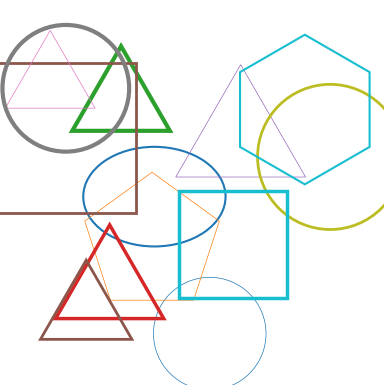[{"shape": "circle", "thickness": 0.5, "radius": 0.73, "center": [0.545, 0.133]}, {"shape": "oval", "thickness": 1.5, "radius": 0.92, "center": [0.401, 0.489]}, {"shape": "pentagon", "thickness": 0.5, "radius": 0.92, "center": [0.395, 0.369]}, {"shape": "triangle", "thickness": 3, "radius": 0.73, "center": [0.314, 0.733]}, {"shape": "triangle", "thickness": 2.5, "radius": 0.81, "center": [0.285, 0.254]}, {"shape": "triangle", "thickness": 0.5, "radius": 0.97, "center": [0.625, 0.638]}, {"shape": "triangle", "thickness": 2, "radius": 0.69, "center": [0.224, 0.187]}, {"shape": "square", "thickness": 2, "radius": 0.97, "center": [0.158, 0.642]}, {"shape": "triangle", "thickness": 0.5, "radius": 0.67, "center": [0.13, 0.786]}, {"shape": "circle", "thickness": 3, "radius": 0.82, "center": [0.171, 0.771]}, {"shape": "circle", "thickness": 2, "radius": 0.94, "center": [0.858, 0.592]}, {"shape": "square", "thickness": 2.5, "radius": 0.7, "center": [0.605, 0.365]}, {"shape": "hexagon", "thickness": 1.5, "radius": 0.97, "center": [0.792, 0.715]}]